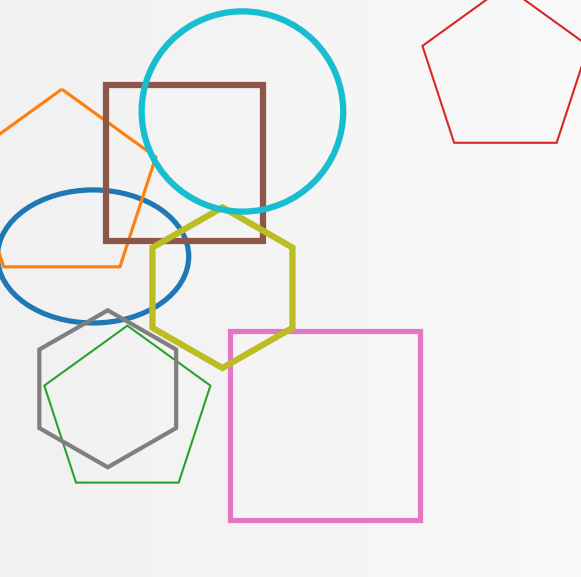[{"shape": "oval", "thickness": 2.5, "radius": 0.82, "center": [0.16, 0.555]}, {"shape": "pentagon", "thickness": 1.5, "radius": 0.85, "center": [0.106, 0.675]}, {"shape": "pentagon", "thickness": 1, "radius": 0.75, "center": [0.219, 0.285]}, {"shape": "pentagon", "thickness": 1, "radius": 0.75, "center": [0.87, 0.873]}, {"shape": "square", "thickness": 3, "radius": 0.68, "center": [0.318, 0.717]}, {"shape": "square", "thickness": 2.5, "radius": 0.82, "center": [0.559, 0.262]}, {"shape": "hexagon", "thickness": 2, "radius": 0.68, "center": [0.185, 0.326]}, {"shape": "hexagon", "thickness": 3, "radius": 0.7, "center": [0.383, 0.501]}, {"shape": "circle", "thickness": 3, "radius": 0.87, "center": [0.417, 0.806]}]